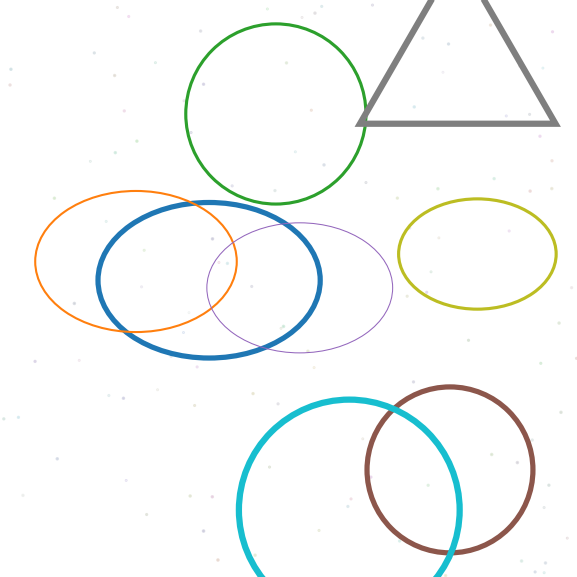[{"shape": "oval", "thickness": 2.5, "radius": 0.96, "center": [0.362, 0.514]}, {"shape": "oval", "thickness": 1, "radius": 0.87, "center": [0.235, 0.546]}, {"shape": "circle", "thickness": 1.5, "radius": 0.78, "center": [0.478, 0.802]}, {"shape": "oval", "thickness": 0.5, "radius": 0.8, "center": [0.519, 0.501]}, {"shape": "circle", "thickness": 2.5, "radius": 0.72, "center": [0.779, 0.186]}, {"shape": "triangle", "thickness": 3, "radius": 0.98, "center": [0.793, 0.883]}, {"shape": "oval", "thickness": 1.5, "radius": 0.68, "center": [0.827, 0.559]}, {"shape": "circle", "thickness": 3, "radius": 0.96, "center": [0.605, 0.116]}]